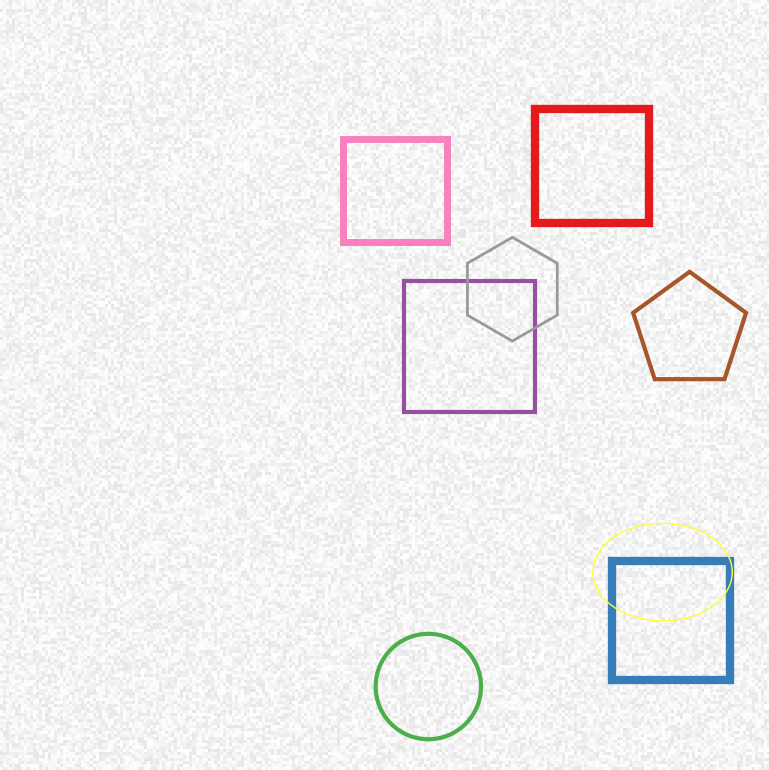[{"shape": "square", "thickness": 3, "radius": 0.37, "center": [0.769, 0.784]}, {"shape": "square", "thickness": 3, "radius": 0.38, "center": [0.872, 0.194]}, {"shape": "circle", "thickness": 1.5, "radius": 0.34, "center": [0.556, 0.108]}, {"shape": "square", "thickness": 1.5, "radius": 0.43, "center": [0.61, 0.55]}, {"shape": "oval", "thickness": 0.5, "radius": 0.45, "center": [0.86, 0.257]}, {"shape": "pentagon", "thickness": 1.5, "radius": 0.39, "center": [0.896, 0.57]}, {"shape": "square", "thickness": 2.5, "radius": 0.34, "center": [0.513, 0.753]}, {"shape": "hexagon", "thickness": 1, "radius": 0.34, "center": [0.665, 0.624]}]